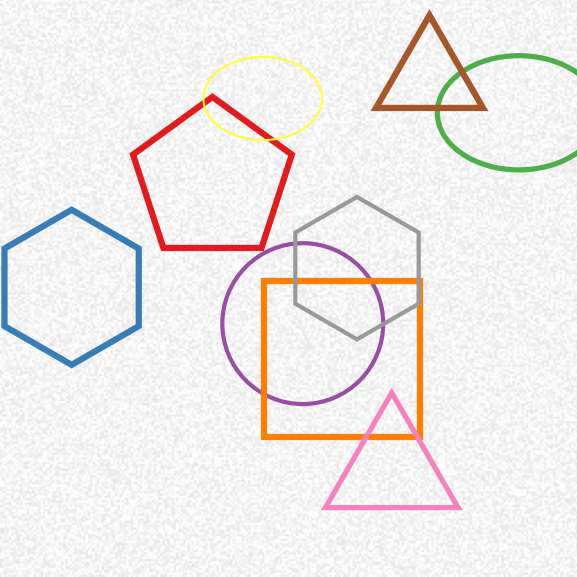[{"shape": "pentagon", "thickness": 3, "radius": 0.72, "center": [0.368, 0.687]}, {"shape": "hexagon", "thickness": 3, "radius": 0.67, "center": [0.124, 0.502]}, {"shape": "oval", "thickness": 2.5, "radius": 0.71, "center": [0.899, 0.804]}, {"shape": "circle", "thickness": 2, "radius": 0.7, "center": [0.524, 0.439]}, {"shape": "square", "thickness": 3, "radius": 0.68, "center": [0.591, 0.377]}, {"shape": "oval", "thickness": 1, "radius": 0.51, "center": [0.455, 0.828]}, {"shape": "triangle", "thickness": 3, "radius": 0.53, "center": [0.744, 0.866]}, {"shape": "triangle", "thickness": 2.5, "radius": 0.66, "center": [0.678, 0.186]}, {"shape": "hexagon", "thickness": 2, "radius": 0.62, "center": [0.618, 0.535]}]